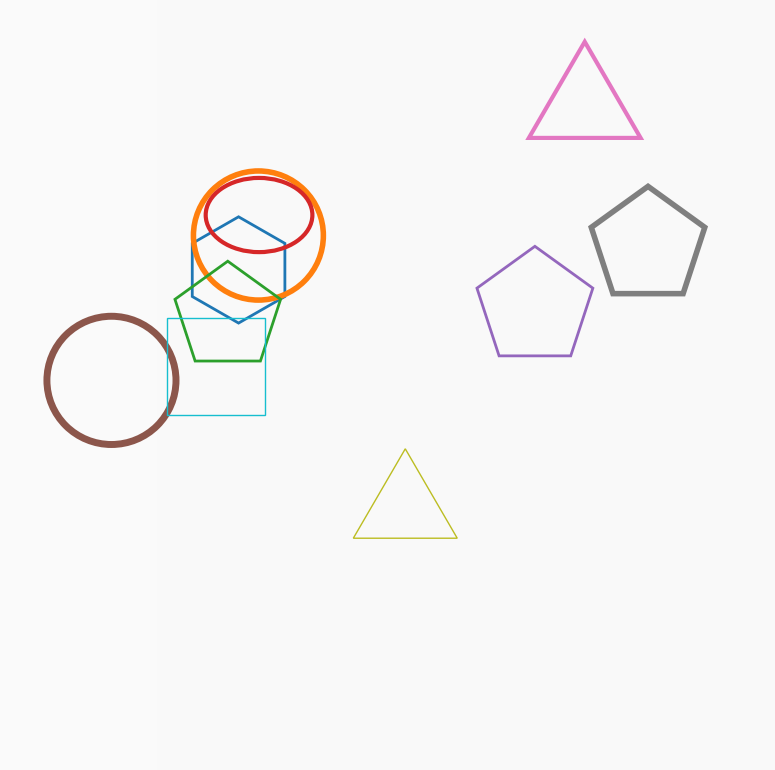[{"shape": "hexagon", "thickness": 1, "radius": 0.35, "center": [0.308, 0.649]}, {"shape": "circle", "thickness": 2, "radius": 0.42, "center": [0.333, 0.694]}, {"shape": "pentagon", "thickness": 1, "radius": 0.36, "center": [0.294, 0.589]}, {"shape": "oval", "thickness": 1.5, "radius": 0.34, "center": [0.334, 0.721]}, {"shape": "pentagon", "thickness": 1, "radius": 0.39, "center": [0.69, 0.601]}, {"shape": "circle", "thickness": 2.5, "radius": 0.42, "center": [0.144, 0.506]}, {"shape": "triangle", "thickness": 1.5, "radius": 0.42, "center": [0.754, 0.863]}, {"shape": "pentagon", "thickness": 2, "radius": 0.38, "center": [0.836, 0.681]}, {"shape": "triangle", "thickness": 0.5, "radius": 0.39, "center": [0.523, 0.34]}, {"shape": "square", "thickness": 0.5, "radius": 0.32, "center": [0.279, 0.524]}]